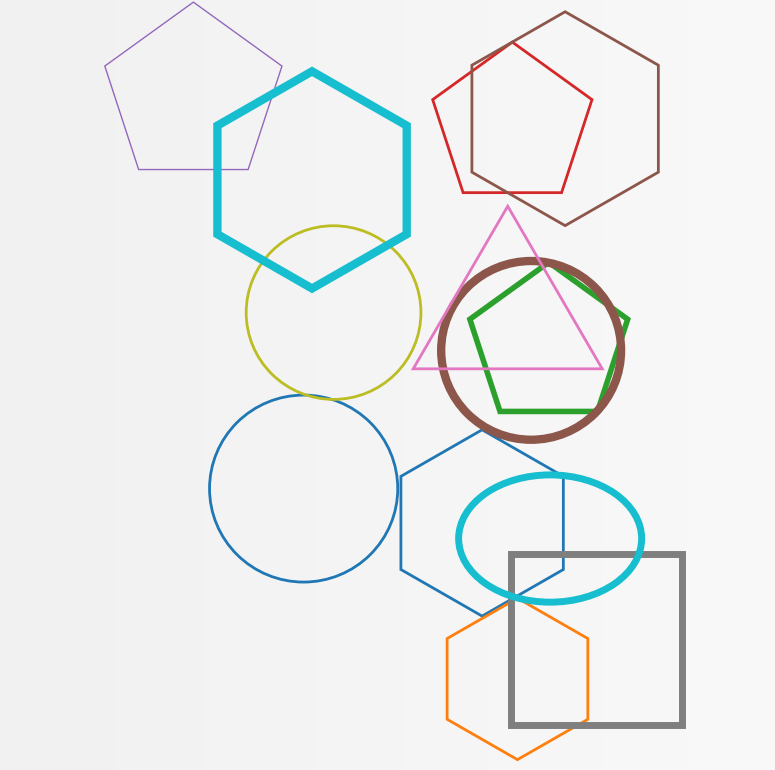[{"shape": "hexagon", "thickness": 1, "radius": 0.6, "center": [0.622, 0.321]}, {"shape": "circle", "thickness": 1, "radius": 0.61, "center": [0.392, 0.365]}, {"shape": "hexagon", "thickness": 1, "radius": 0.52, "center": [0.668, 0.118]}, {"shape": "pentagon", "thickness": 2, "radius": 0.54, "center": [0.708, 0.552]}, {"shape": "pentagon", "thickness": 1, "radius": 0.54, "center": [0.661, 0.837]}, {"shape": "pentagon", "thickness": 0.5, "radius": 0.6, "center": [0.25, 0.877]}, {"shape": "circle", "thickness": 3, "radius": 0.58, "center": [0.685, 0.545]}, {"shape": "hexagon", "thickness": 1, "radius": 0.69, "center": [0.729, 0.846]}, {"shape": "triangle", "thickness": 1, "radius": 0.7, "center": [0.655, 0.591]}, {"shape": "square", "thickness": 2.5, "radius": 0.55, "center": [0.77, 0.169]}, {"shape": "circle", "thickness": 1, "radius": 0.56, "center": [0.43, 0.594]}, {"shape": "oval", "thickness": 2.5, "radius": 0.59, "center": [0.71, 0.301]}, {"shape": "hexagon", "thickness": 3, "radius": 0.71, "center": [0.403, 0.766]}]